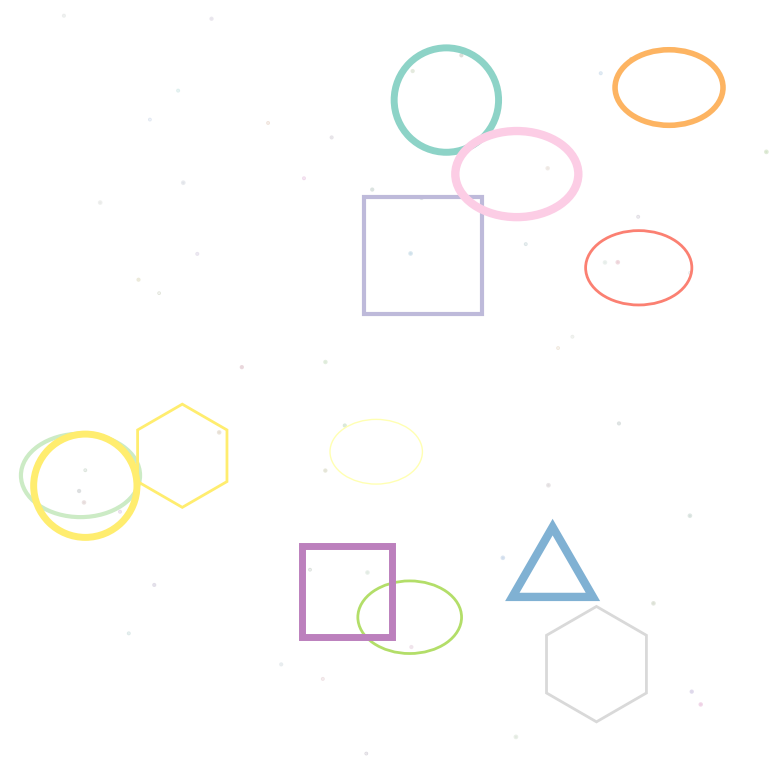[{"shape": "circle", "thickness": 2.5, "radius": 0.34, "center": [0.58, 0.87]}, {"shape": "oval", "thickness": 0.5, "radius": 0.3, "center": [0.489, 0.413]}, {"shape": "square", "thickness": 1.5, "radius": 0.38, "center": [0.549, 0.668]}, {"shape": "oval", "thickness": 1, "radius": 0.34, "center": [0.83, 0.652]}, {"shape": "triangle", "thickness": 3, "radius": 0.3, "center": [0.718, 0.255]}, {"shape": "oval", "thickness": 2, "radius": 0.35, "center": [0.869, 0.886]}, {"shape": "oval", "thickness": 1, "radius": 0.34, "center": [0.532, 0.198]}, {"shape": "oval", "thickness": 3, "radius": 0.4, "center": [0.671, 0.774]}, {"shape": "hexagon", "thickness": 1, "radius": 0.37, "center": [0.775, 0.137]}, {"shape": "square", "thickness": 2.5, "radius": 0.29, "center": [0.451, 0.232]}, {"shape": "oval", "thickness": 1.5, "radius": 0.39, "center": [0.105, 0.383]}, {"shape": "hexagon", "thickness": 1, "radius": 0.34, "center": [0.237, 0.408]}, {"shape": "circle", "thickness": 2.5, "radius": 0.34, "center": [0.111, 0.369]}]